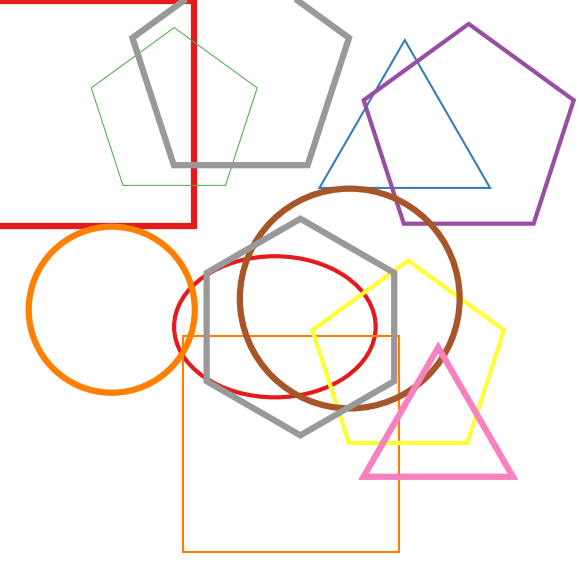[{"shape": "square", "thickness": 3, "radius": 0.97, "center": [0.141, 0.803]}, {"shape": "oval", "thickness": 2, "radius": 0.87, "center": [0.476, 0.433]}, {"shape": "triangle", "thickness": 1, "radius": 0.85, "center": [0.701, 0.759]}, {"shape": "pentagon", "thickness": 0.5, "radius": 0.76, "center": [0.302, 0.8]}, {"shape": "pentagon", "thickness": 2, "radius": 0.96, "center": [0.812, 0.767]}, {"shape": "circle", "thickness": 3, "radius": 0.72, "center": [0.194, 0.463]}, {"shape": "square", "thickness": 1, "radius": 0.94, "center": [0.503, 0.23]}, {"shape": "pentagon", "thickness": 2, "radius": 0.87, "center": [0.707, 0.373]}, {"shape": "circle", "thickness": 3, "radius": 0.95, "center": [0.606, 0.482]}, {"shape": "triangle", "thickness": 3, "radius": 0.75, "center": [0.759, 0.248]}, {"shape": "hexagon", "thickness": 3, "radius": 0.94, "center": [0.52, 0.433]}, {"shape": "pentagon", "thickness": 3, "radius": 0.99, "center": [0.417, 0.873]}]